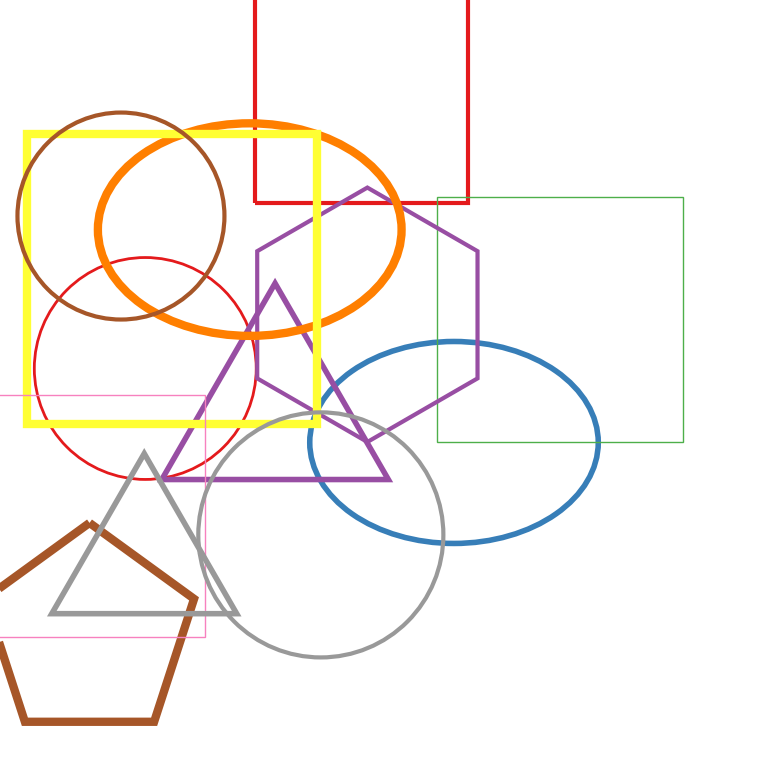[{"shape": "square", "thickness": 1.5, "radius": 0.69, "center": [0.47, 0.874]}, {"shape": "circle", "thickness": 1, "radius": 0.72, "center": [0.189, 0.521]}, {"shape": "oval", "thickness": 2, "radius": 0.94, "center": [0.59, 0.425]}, {"shape": "square", "thickness": 0.5, "radius": 0.8, "center": [0.728, 0.585]}, {"shape": "hexagon", "thickness": 1.5, "radius": 0.83, "center": [0.477, 0.591]}, {"shape": "triangle", "thickness": 2, "radius": 0.85, "center": [0.357, 0.462]}, {"shape": "oval", "thickness": 3, "radius": 0.99, "center": [0.324, 0.702]}, {"shape": "square", "thickness": 3, "radius": 0.94, "center": [0.223, 0.638]}, {"shape": "circle", "thickness": 1.5, "radius": 0.67, "center": [0.157, 0.719]}, {"shape": "pentagon", "thickness": 3, "radius": 0.71, "center": [0.116, 0.178]}, {"shape": "square", "thickness": 0.5, "radius": 0.79, "center": [0.109, 0.33]}, {"shape": "triangle", "thickness": 2, "radius": 0.69, "center": [0.187, 0.272]}, {"shape": "circle", "thickness": 1.5, "radius": 0.8, "center": [0.417, 0.305]}]